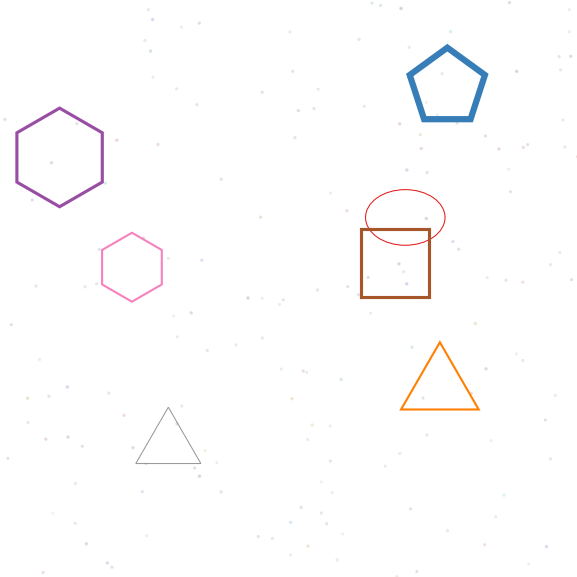[{"shape": "oval", "thickness": 0.5, "radius": 0.34, "center": [0.702, 0.623]}, {"shape": "pentagon", "thickness": 3, "radius": 0.34, "center": [0.775, 0.848]}, {"shape": "hexagon", "thickness": 1.5, "radius": 0.43, "center": [0.103, 0.727]}, {"shape": "triangle", "thickness": 1, "radius": 0.39, "center": [0.762, 0.329]}, {"shape": "square", "thickness": 1.5, "radius": 0.29, "center": [0.684, 0.543]}, {"shape": "hexagon", "thickness": 1, "radius": 0.3, "center": [0.228, 0.536]}, {"shape": "triangle", "thickness": 0.5, "radius": 0.33, "center": [0.291, 0.229]}]